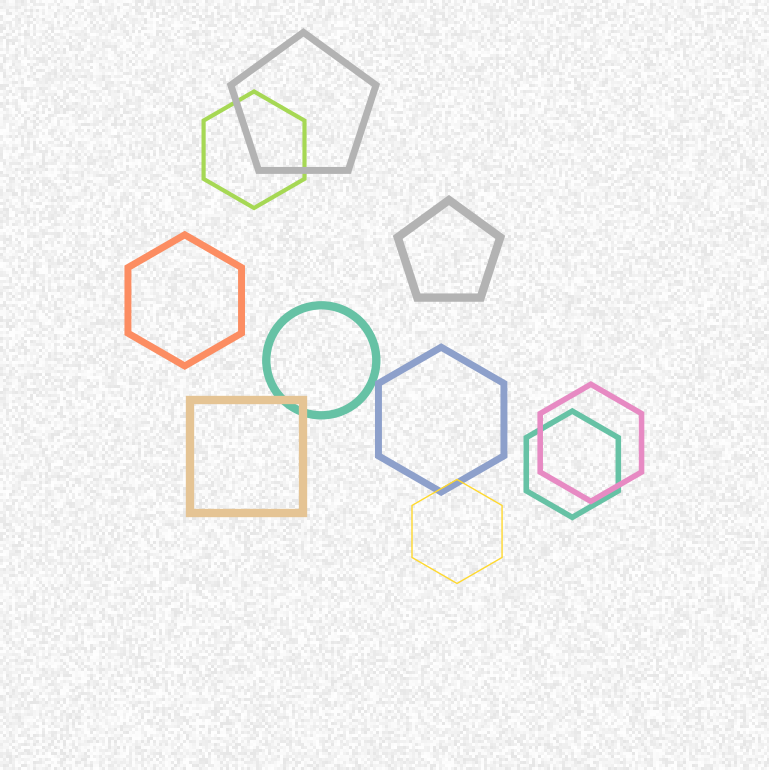[{"shape": "circle", "thickness": 3, "radius": 0.36, "center": [0.417, 0.532]}, {"shape": "hexagon", "thickness": 2, "radius": 0.35, "center": [0.743, 0.397]}, {"shape": "hexagon", "thickness": 2.5, "radius": 0.43, "center": [0.24, 0.61]}, {"shape": "hexagon", "thickness": 2.5, "radius": 0.47, "center": [0.573, 0.455]}, {"shape": "hexagon", "thickness": 2, "radius": 0.38, "center": [0.767, 0.425]}, {"shape": "hexagon", "thickness": 1.5, "radius": 0.38, "center": [0.33, 0.806]}, {"shape": "hexagon", "thickness": 0.5, "radius": 0.34, "center": [0.594, 0.31]}, {"shape": "square", "thickness": 3, "radius": 0.37, "center": [0.32, 0.407]}, {"shape": "pentagon", "thickness": 2.5, "radius": 0.5, "center": [0.394, 0.859]}, {"shape": "pentagon", "thickness": 3, "radius": 0.35, "center": [0.583, 0.67]}]